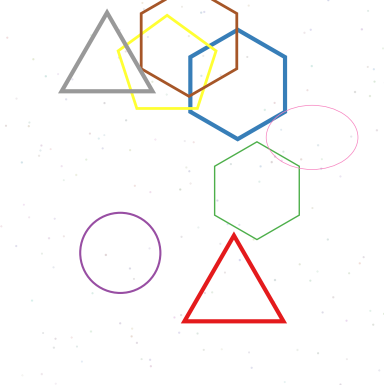[{"shape": "triangle", "thickness": 3, "radius": 0.74, "center": [0.608, 0.24]}, {"shape": "hexagon", "thickness": 3, "radius": 0.71, "center": [0.617, 0.781]}, {"shape": "hexagon", "thickness": 1, "radius": 0.63, "center": [0.667, 0.505]}, {"shape": "circle", "thickness": 1.5, "radius": 0.52, "center": [0.312, 0.343]}, {"shape": "pentagon", "thickness": 2, "radius": 0.67, "center": [0.434, 0.826]}, {"shape": "hexagon", "thickness": 2, "radius": 0.72, "center": [0.491, 0.893]}, {"shape": "oval", "thickness": 0.5, "radius": 0.6, "center": [0.811, 0.643]}, {"shape": "triangle", "thickness": 3, "radius": 0.68, "center": [0.278, 0.831]}]